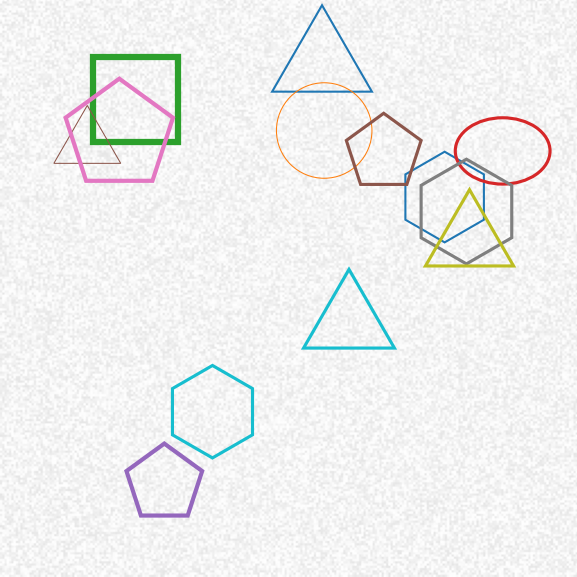[{"shape": "triangle", "thickness": 1, "radius": 0.5, "center": [0.558, 0.89]}, {"shape": "hexagon", "thickness": 1, "radius": 0.39, "center": [0.77, 0.658]}, {"shape": "circle", "thickness": 0.5, "radius": 0.41, "center": [0.561, 0.773]}, {"shape": "square", "thickness": 3, "radius": 0.36, "center": [0.235, 0.827]}, {"shape": "oval", "thickness": 1.5, "radius": 0.41, "center": [0.87, 0.738]}, {"shape": "pentagon", "thickness": 2, "radius": 0.34, "center": [0.285, 0.162]}, {"shape": "pentagon", "thickness": 1.5, "radius": 0.34, "center": [0.664, 0.735]}, {"shape": "triangle", "thickness": 0.5, "radius": 0.33, "center": [0.151, 0.75]}, {"shape": "pentagon", "thickness": 2, "radius": 0.49, "center": [0.207, 0.765]}, {"shape": "hexagon", "thickness": 1.5, "radius": 0.45, "center": [0.808, 0.633]}, {"shape": "triangle", "thickness": 1.5, "radius": 0.44, "center": [0.813, 0.583]}, {"shape": "hexagon", "thickness": 1.5, "radius": 0.4, "center": [0.368, 0.286]}, {"shape": "triangle", "thickness": 1.5, "radius": 0.45, "center": [0.604, 0.442]}]